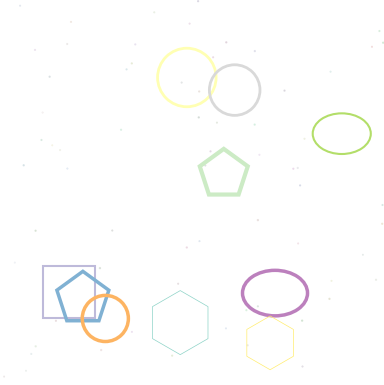[{"shape": "hexagon", "thickness": 0.5, "radius": 0.42, "center": [0.468, 0.162]}, {"shape": "circle", "thickness": 2, "radius": 0.38, "center": [0.485, 0.799]}, {"shape": "square", "thickness": 1.5, "radius": 0.34, "center": [0.18, 0.242]}, {"shape": "pentagon", "thickness": 2.5, "radius": 0.35, "center": [0.215, 0.224]}, {"shape": "circle", "thickness": 2.5, "radius": 0.3, "center": [0.274, 0.173]}, {"shape": "oval", "thickness": 1.5, "radius": 0.38, "center": [0.888, 0.653]}, {"shape": "circle", "thickness": 2, "radius": 0.33, "center": [0.61, 0.766]}, {"shape": "oval", "thickness": 2.5, "radius": 0.42, "center": [0.714, 0.239]}, {"shape": "pentagon", "thickness": 3, "radius": 0.33, "center": [0.581, 0.548]}, {"shape": "hexagon", "thickness": 0.5, "radius": 0.35, "center": [0.702, 0.109]}]